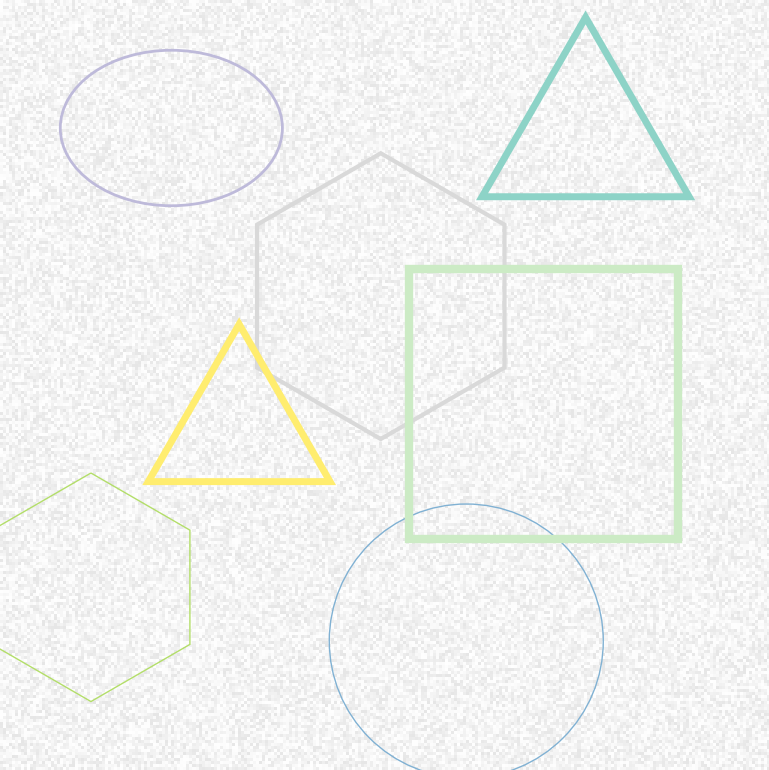[{"shape": "triangle", "thickness": 2.5, "radius": 0.78, "center": [0.761, 0.822]}, {"shape": "oval", "thickness": 1, "radius": 0.72, "center": [0.223, 0.834]}, {"shape": "circle", "thickness": 0.5, "radius": 0.89, "center": [0.606, 0.167]}, {"shape": "hexagon", "thickness": 0.5, "radius": 0.74, "center": [0.118, 0.237]}, {"shape": "hexagon", "thickness": 1.5, "radius": 0.93, "center": [0.494, 0.615]}, {"shape": "square", "thickness": 3, "radius": 0.88, "center": [0.706, 0.475]}, {"shape": "triangle", "thickness": 2.5, "radius": 0.68, "center": [0.311, 0.443]}]